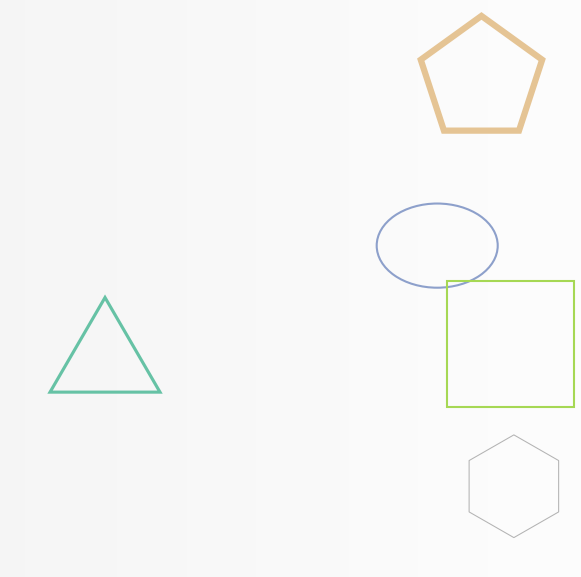[{"shape": "triangle", "thickness": 1.5, "radius": 0.55, "center": [0.181, 0.375]}, {"shape": "oval", "thickness": 1, "radius": 0.52, "center": [0.752, 0.574]}, {"shape": "square", "thickness": 1, "radius": 0.55, "center": [0.878, 0.403]}, {"shape": "pentagon", "thickness": 3, "radius": 0.55, "center": [0.828, 0.862]}, {"shape": "hexagon", "thickness": 0.5, "radius": 0.44, "center": [0.884, 0.157]}]